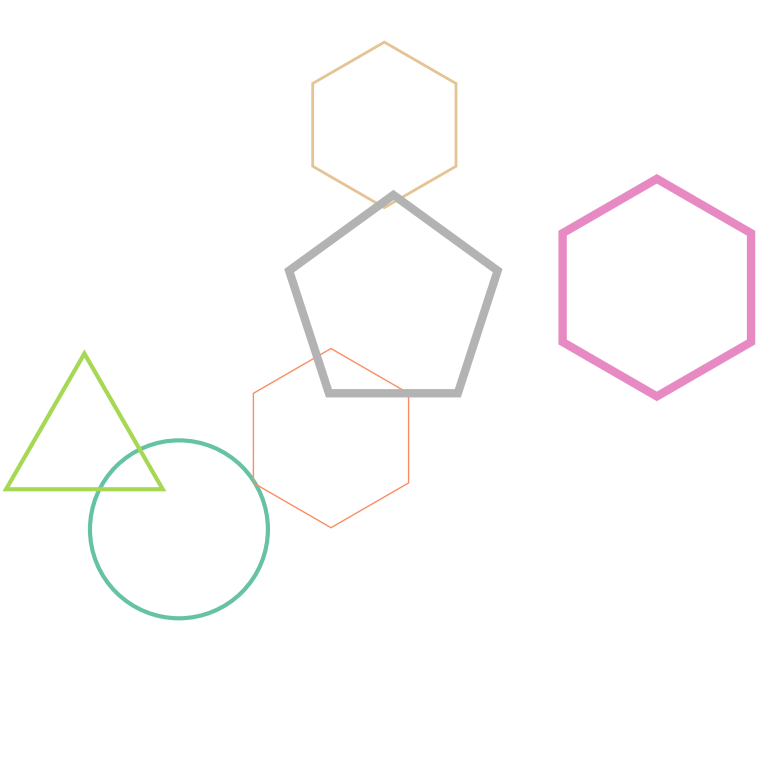[{"shape": "circle", "thickness": 1.5, "radius": 0.58, "center": [0.232, 0.313]}, {"shape": "hexagon", "thickness": 0.5, "radius": 0.58, "center": [0.43, 0.431]}, {"shape": "hexagon", "thickness": 3, "radius": 0.71, "center": [0.853, 0.626]}, {"shape": "triangle", "thickness": 1.5, "radius": 0.59, "center": [0.11, 0.423]}, {"shape": "hexagon", "thickness": 1, "radius": 0.54, "center": [0.499, 0.838]}, {"shape": "pentagon", "thickness": 3, "radius": 0.71, "center": [0.511, 0.604]}]